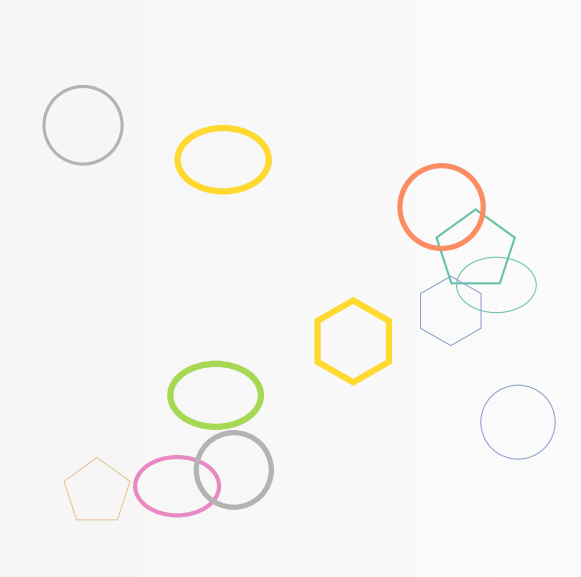[{"shape": "oval", "thickness": 0.5, "radius": 0.34, "center": [0.854, 0.506]}, {"shape": "pentagon", "thickness": 1, "radius": 0.35, "center": [0.818, 0.566]}, {"shape": "circle", "thickness": 2.5, "radius": 0.36, "center": [0.76, 0.641]}, {"shape": "hexagon", "thickness": 0.5, "radius": 0.3, "center": [0.776, 0.461]}, {"shape": "circle", "thickness": 0.5, "radius": 0.32, "center": [0.891, 0.268]}, {"shape": "oval", "thickness": 2, "radius": 0.36, "center": [0.305, 0.157]}, {"shape": "oval", "thickness": 3, "radius": 0.39, "center": [0.371, 0.315]}, {"shape": "oval", "thickness": 3, "radius": 0.39, "center": [0.384, 0.723]}, {"shape": "hexagon", "thickness": 3, "radius": 0.35, "center": [0.608, 0.408]}, {"shape": "pentagon", "thickness": 0.5, "radius": 0.3, "center": [0.167, 0.147]}, {"shape": "circle", "thickness": 1.5, "radius": 0.34, "center": [0.143, 0.782]}, {"shape": "circle", "thickness": 2.5, "radius": 0.32, "center": [0.402, 0.185]}]